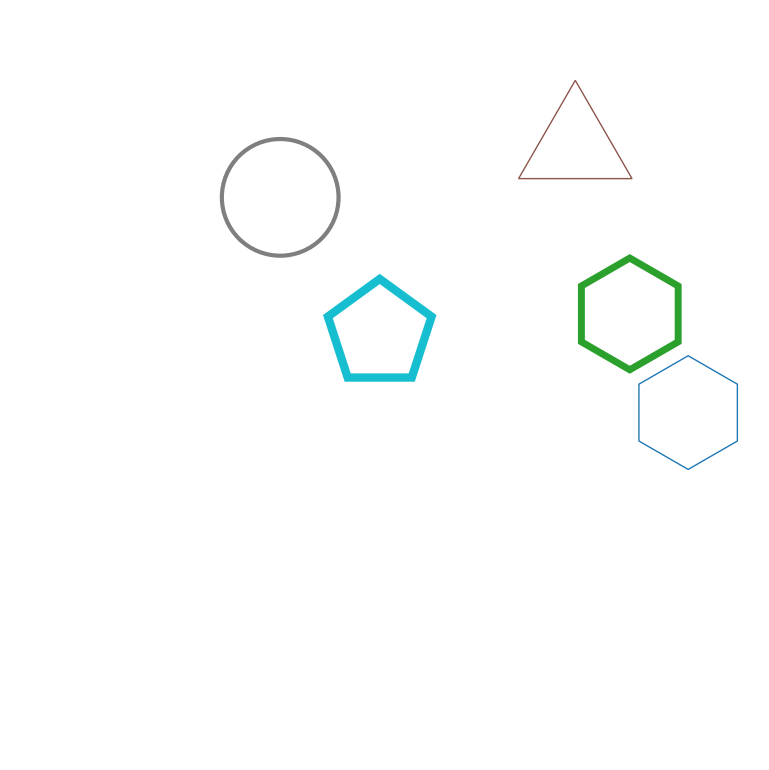[{"shape": "hexagon", "thickness": 0.5, "radius": 0.37, "center": [0.894, 0.464]}, {"shape": "hexagon", "thickness": 2.5, "radius": 0.36, "center": [0.818, 0.592]}, {"shape": "triangle", "thickness": 0.5, "radius": 0.43, "center": [0.747, 0.811]}, {"shape": "circle", "thickness": 1.5, "radius": 0.38, "center": [0.364, 0.744]}, {"shape": "pentagon", "thickness": 3, "radius": 0.35, "center": [0.493, 0.567]}]